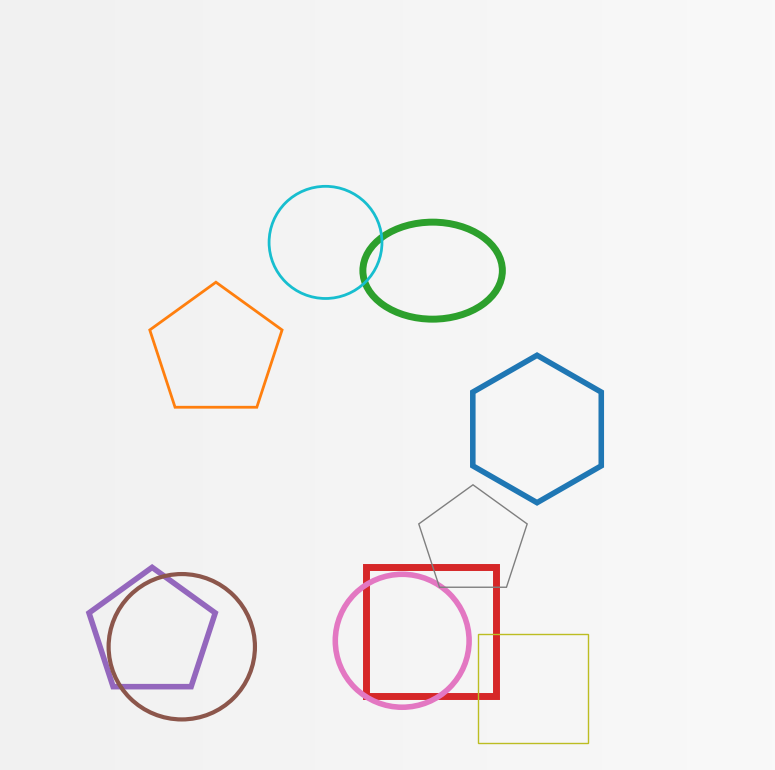[{"shape": "hexagon", "thickness": 2, "radius": 0.48, "center": [0.693, 0.443]}, {"shape": "pentagon", "thickness": 1, "radius": 0.45, "center": [0.279, 0.544]}, {"shape": "oval", "thickness": 2.5, "radius": 0.45, "center": [0.558, 0.649]}, {"shape": "square", "thickness": 2.5, "radius": 0.42, "center": [0.556, 0.18]}, {"shape": "pentagon", "thickness": 2, "radius": 0.43, "center": [0.196, 0.178]}, {"shape": "circle", "thickness": 1.5, "radius": 0.47, "center": [0.235, 0.16]}, {"shape": "circle", "thickness": 2, "radius": 0.43, "center": [0.519, 0.168]}, {"shape": "pentagon", "thickness": 0.5, "radius": 0.37, "center": [0.61, 0.297]}, {"shape": "square", "thickness": 0.5, "radius": 0.35, "center": [0.688, 0.105]}, {"shape": "circle", "thickness": 1, "radius": 0.36, "center": [0.42, 0.685]}]